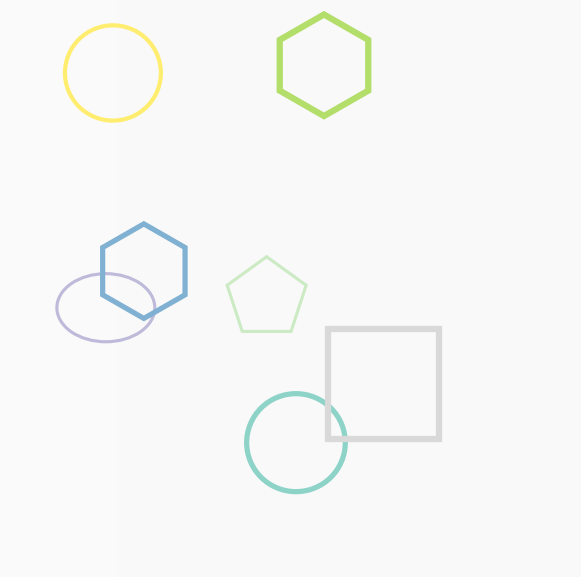[{"shape": "circle", "thickness": 2.5, "radius": 0.42, "center": [0.509, 0.233]}, {"shape": "oval", "thickness": 1.5, "radius": 0.42, "center": [0.182, 0.466]}, {"shape": "hexagon", "thickness": 2.5, "radius": 0.41, "center": [0.247, 0.53]}, {"shape": "hexagon", "thickness": 3, "radius": 0.44, "center": [0.557, 0.886]}, {"shape": "square", "thickness": 3, "radius": 0.48, "center": [0.66, 0.334]}, {"shape": "pentagon", "thickness": 1.5, "radius": 0.36, "center": [0.459, 0.483]}, {"shape": "circle", "thickness": 2, "radius": 0.41, "center": [0.194, 0.873]}]